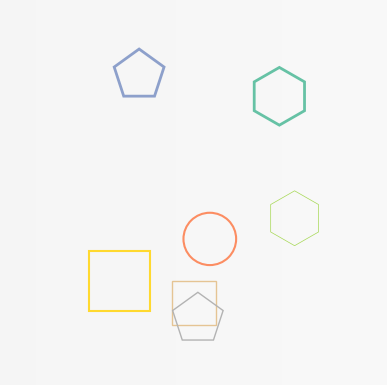[{"shape": "hexagon", "thickness": 2, "radius": 0.37, "center": [0.721, 0.75]}, {"shape": "circle", "thickness": 1.5, "radius": 0.34, "center": [0.541, 0.379]}, {"shape": "pentagon", "thickness": 2, "radius": 0.34, "center": [0.359, 0.805]}, {"shape": "hexagon", "thickness": 0.5, "radius": 0.36, "center": [0.76, 0.433]}, {"shape": "square", "thickness": 1.5, "radius": 0.39, "center": [0.308, 0.27]}, {"shape": "square", "thickness": 1, "radius": 0.29, "center": [0.501, 0.212]}, {"shape": "pentagon", "thickness": 1, "radius": 0.34, "center": [0.511, 0.172]}]